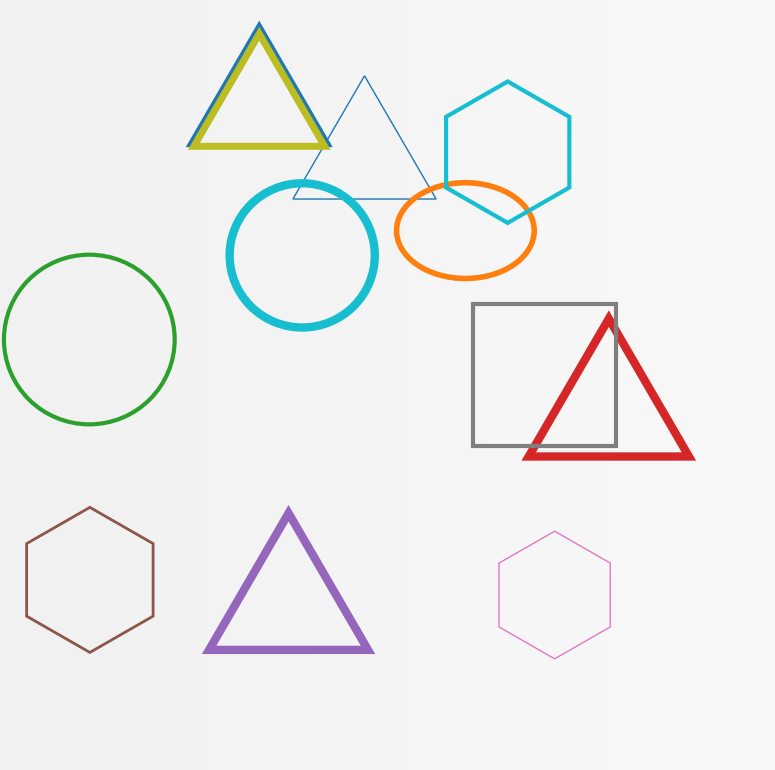[{"shape": "triangle", "thickness": 0.5, "radius": 0.53, "center": [0.47, 0.795]}, {"shape": "triangle", "thickness": 1.5, "radius": 0.52, "center": [0.334, 0.864]}, {"shape": "oval", "thickness": 2, "radius": 0.44, "center": [0.601, 0.701]}, {"shape": "circle", "thickness": 1.5, "radius": 0.55, "center": [0.115, 0.559]}, {"shape": "triangle", "thickness": 3, "radius": 0.6, "center": [0.786, 0.467]}, {"shape": "triangle", "thickness": 3, "radius": 0.59, "center": [0.372, 0.215]}, {"shape": "hexagon", "thickness": 1, "radius": 0.47, "center": [0.116, 0.247]}, {"shape": "hexagon", "thickness": 0.5, "radius": 0.41, "center": [0.716, 0.227]}, {"shape": "square", "thickness": 1.5, "radius": 0.46, "center": [0.703, 0.513]}, {"shape": "triangle", "thickness": 2.5, "radius": 0.49, "center": [0.335, 0.859]}, {"shape": "hexagon", "thickness": 1.5, "radius": 0.46, "center": [0.655, 0.802]}, {"shape": "circle", "thickness": 3, "radius": 0.47, "center": [0.39, 0.668]}]